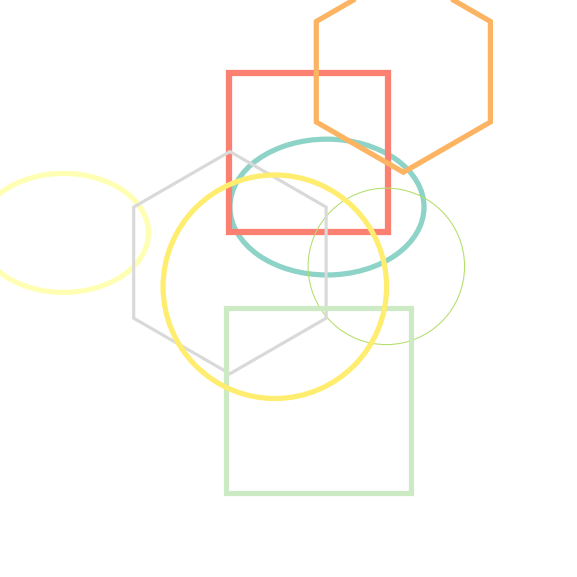[{"shape": "oval", "thickness": 2.5, "radius": 0.84, "center": [0.566, 0.641]}, {"shape": "oval", "thickness": 2.5, "radius": 0.74, "center": [0.11, 0.596]}, {"shape": "square", "thickness": 3, "radius": 0.69, "center": [0.535, 0.735]}, {"shape": "hexagon", "thickness": 2.5, "radius": 0.87, "center": [0.698, 0.875]}, {"shape": "circle", "thickness": 0.5, "radius": 0.68, "center": [0.669, 0.538]}, {"shape": "hexagon", "thickness": 1.5, "radius": 0.96, "center": [0.398, 0.544]}, {"shape": "square", "thickness": 2.5, "radius": 0.8, "center": [0.552, 0.306]}, {"shape": "circle", "thickness": 2.5, "radius": 0.97, "center": [0.476, 0.503]}]